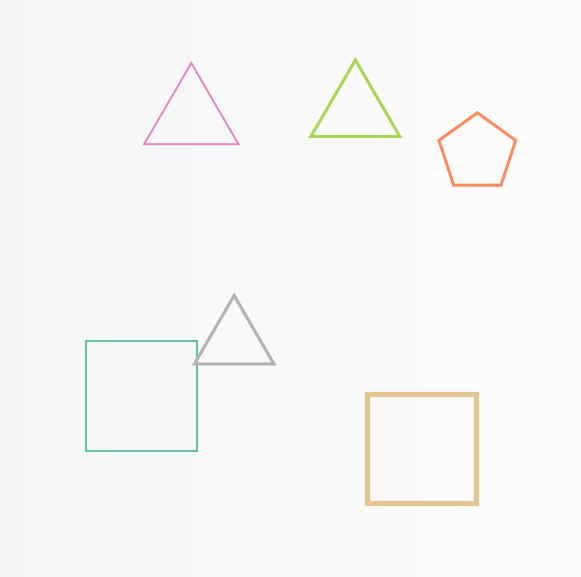[{"shape": "square", "thickness": 1, "radius": 0.48, "center": [0.244, 0.314]}, {"shape": "pentagon", "thickness": 1.5, "radius": 0.35, "center": [0.821, 0.735]}, {"shape": "triangle", "thickness": 1, "radius": 0.47, "center": [0.329, 0.796]}, {"shape": "triangle", "thickness": 1.5, "radius": 0.44, "center": [0.611, 0.807]}, {"shape": "square", "thickness": 2.5, "radius": 0.47, "center": [0.725, 0.222]}, {"shape": "triangle", "thickness": 1.5, "radius": 0.4, "center": [0.403, 0.408]}]